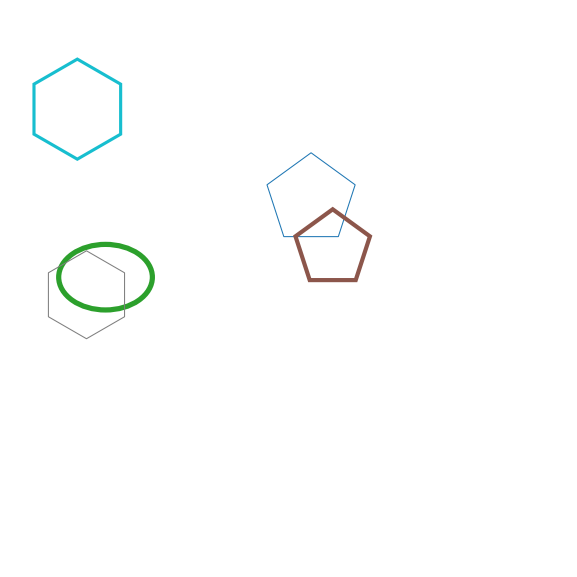[{"shape": "pentagon", "thickness": 0.5, "radius": 0.4, "center": [0.539, 0.654]}, {"shape": "oval", "thickness": 2.5, "radius": 0.41, "center": [0.183, 0.519]}, {"shape": "pentagon", "thickness": 2, "radius": 0.34, "center": [0.576, 0.569]}, {"shape": "hexagon", "thickness": 0.5, "radius": 0.38, "center": [0.15, 0.489]}, {"shape": "hexagon", "thickness": 1.5, "radius": 0.43, "center": [0.134, 0.81]}]